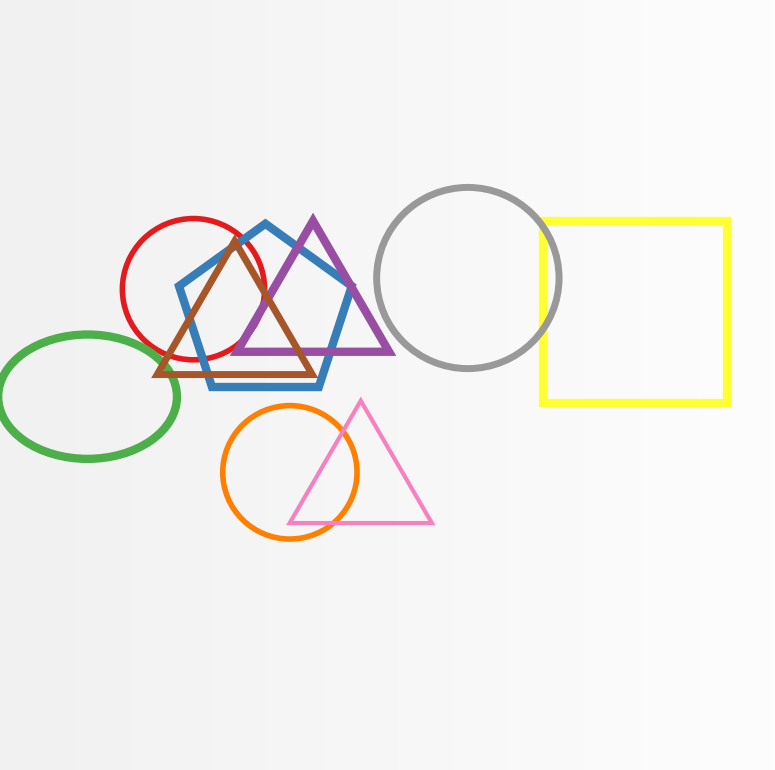[{"shape": "circle", "thickness": 2, "radius": 0.46, "center": [0.25, 0.624]}, {"shape": "pentagon", "thickness": 3, "radius": 0.59, "center": [0.342, 0.592]}, {"shape": "oval", "thickness": 3, "radius": 0.58, "center": [0.113, 0.485]}, {"shape": "triangle", "thickness": 3, "radius": 0.57, "center": [0.404, 0.6]}, {"shape": "circle", "thickness": 2, "radius": 0.43, "center": [0.374, 0.387]}, {"shape": "square", "thickness": 3, "radius": 0.59, "center": [0.819, 0.594]}, {"shape": "triangle", "thickness": 2.5, "radius": 0.58, "center": [0.303, 0.571]}, {"shape": "triangle", "thickness": 1.5, "radius": 0.53, "center": [0.466, 0.374]}, {"shape": "circle", "thickness": 2.5, "radius": 0.59, "center": [0.604, 0.639]}]